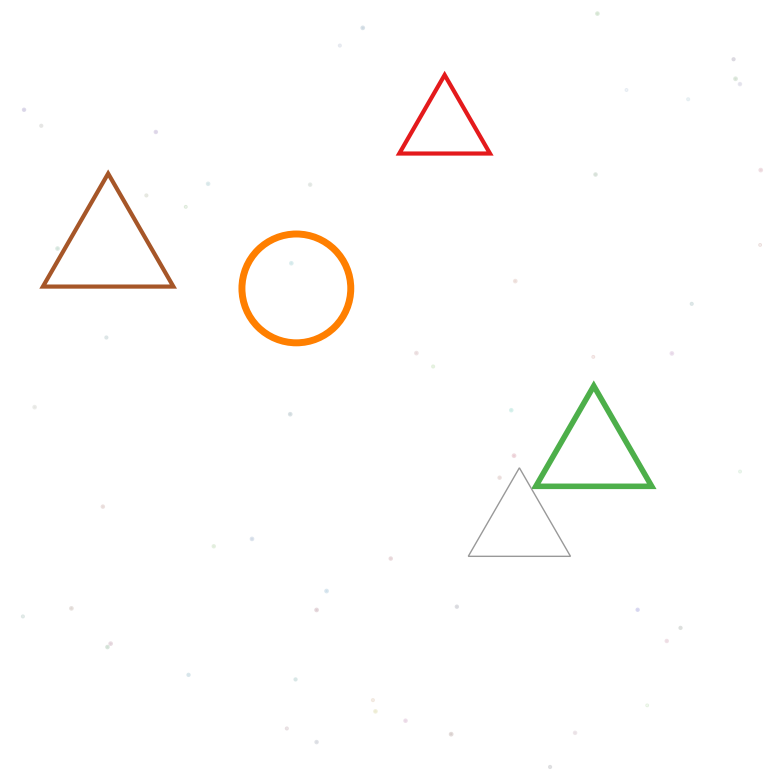[{"shape": "triangle", "thickness": 1.5, "radius": 0.34, "center": [0.577, 0.835]}, {"shape": "triangle", "thickness": 2, "radius": 0.43, "center": [0.771, 0.412]}, {"shape": "circle", "thickness": 2.5, "radius": 0.35, "center": [0.385, 0.625]}, {"shape": "triangle", "thickness": 1.5, "radius": 0.49, "center": [0.14, 0.677]}, {"shape": "triangle", "thickness": 0.5, "radius": 0.38, "center": [0.675, 0.316]}]